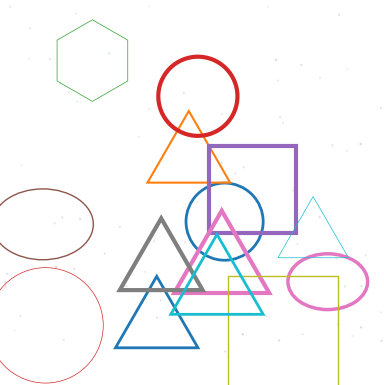[{"shape": "triangle", "thickness": 2, "radius": 0.62, "center": [0.407, 0.158]}, {"shape": "circle", "thickness": 2, "radius": 0.5, "center": [0.583, 0.424]}, {"shape": "triangle", "thickness": 1.5, "radius": 0.62, "center": [0.49, 0.588]}, {"shape": "hexagon", "thickness": 0.5, "radius": 0.53, "center": [0.24, 0.843]}, {"shape": "circle", "thickness": 0.5, "radius": 0.75, "center": [0.118, 0.155]}, {"shape": "circle", "thickness": 3, "radius": 0.51, "center": [0.514, 0.75]}, {"shape": "square", "thickness": 3, "radius": 0.57, "center": [0.657, 0.508]}, {"shape": "oval", "thickness": 1, "radius": 0.66, "center": [0.111, 0.417]}, {"shape": "oval", "thickness": 2.5, "radius": 0.52, "center": [0.851, 0.268]}, {"shape": "triangle", "thickness": 3, "radius": 0.71, "center": [0.576, 0.31]}, {"shape": "triangle", "thickness": 3, "radius": 0.62, "center": [0.419, 0.309]}, {"shape": "square", "thickness": 1, "radius": 0.71, "center": [0.736, 0.14]}, {"shape": "triangle", "thickness": 2, "radius": 0.69, "center": [0.564, 0.253]}, {"shape": "triangle", "thickness": 0.5, "radius": 0.53, "center": [0.813, 0.384]}]